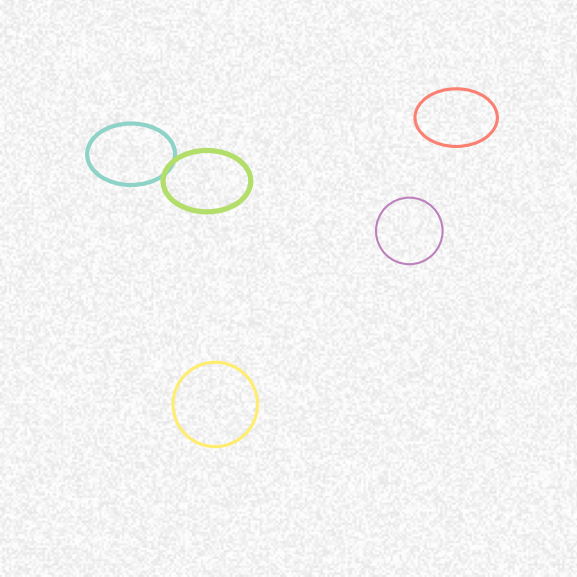[{"shape": "oval", "thickness": 2, "radius": 0.38, "center": [0.227, 0.732]}, {"shape": "oval", "thickness": 1.5, "radius": 0.36, "center": [0.79, 0.795]}, {"shape": "oval", "thickness": 2.5, "radius": 0.38, "center": [0.358, 0.685]}, {"shape": "circle", "thickness": 1, "radius": 0.29, "center": [0.709, 0.599]}, {"shape": "circle", "thickness": 1.5, "radius": 0.37, "center": [0.373, 0.299]}]